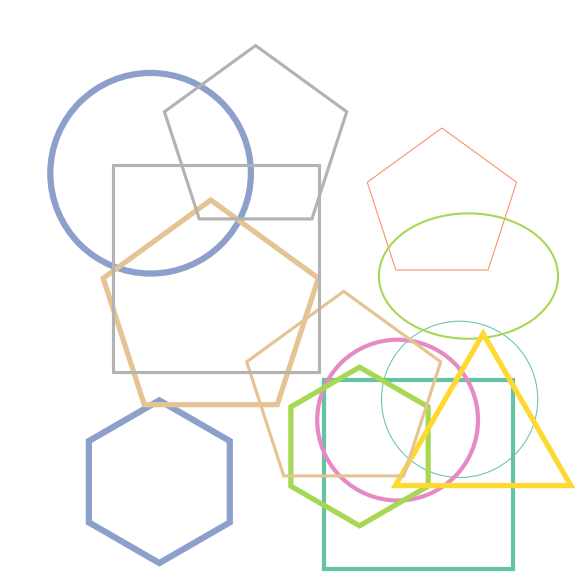[{"shape": "circle", "thickness": 0.5, "radius": 0.68, "center": [0.796, 0.308]}, {"shape": "square", "thickness": 2, "radius": 0.82, "center": [0.725, 0.177]}, {"shape": "pentagon", "thickness": 0.5, "radius": 0.68, "center": [0.765, 0.642]}, {"shape": "circle", "thickness": 3, "radius": 0.87, "center": [0.261, 0.699]}, {"shape": "hexagon", "thickness": 3, "radius": 0.7, "center": [0.276, 0.165]}, {"shape": "circle", "thickness": 2, "radius": 0.7, "center": [0.689, 0.272]}, {"shape": "oval", "thickness": 1, "radius": 0.78, "center": [0.811, 0.521]}, {"shape": "hexagon", "thickness": 2.5, "radius": 0.69, "center": [0.623, 0.226]}, {"shape": "triangle", "thickness": 2.5, "radius": 0.88, "center": [0.837, 0.246]}, {"shape": "pentagon", "thickness": 2.5, "radius": 0.98, "center": [0.365, 0.457]}, {"shape": "pentagon", "thickness": 1.5, "radius": 0.88, "center": [0.595, 0.318]}, {"shape": "square", "thickness": 1.5, "radius": 0.9, "center": [0.374, 0.534]}, {"shape": "pentagon", "thickness": 1.5, "radius": 0.83, "center": [0.443, 0.754]}]